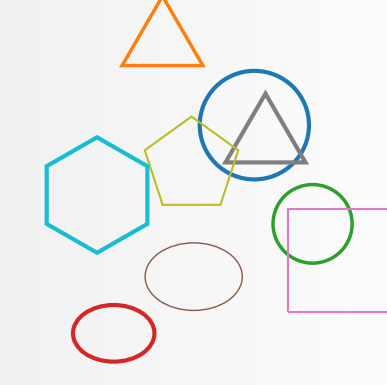[{"shape": "circle", "thickness": 3, "radius": 0.7, "center": [0.656, 0.675]}, {"shape": "triangle", "thickness": 2.5, "radius": 0.6, "center": [0.419, 0.89]}, {"shape": "circle", "thickness": 2.5, "radius": 0.51, "center": [0.807, 0.419]}, {"shape": "oval", "thickness": 3, "radius": 0.53, "center": [0.293, 0.134]}, {"shape": "oval", "thickness": 1, "radius": 0.63, "center": [0.5, 0.281]}, {"shape": "square", "thickness": 1.5, "radius": 0.67, "center": [0.879, 0.323]}, {"shape": "triangle", "thickness": 3, "radius": 0.6, "center": [0.685, 0.638]}, {"shape": "pentagon", "thickness": 1.5, "radius": 0.63, "center": [0.494, 0.571]}, {"shape": "hexagon", "thickness": 3, "radius": 0.75, "center": [0.25, 0.493]}]